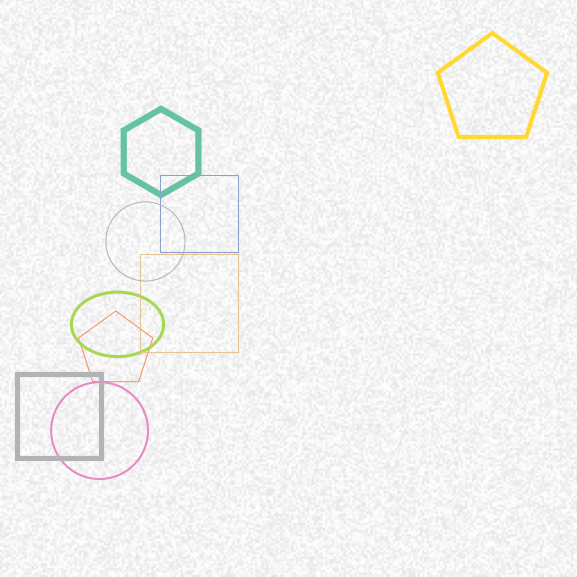[{"shape": "hexagon", "thickness": 3, "radius": 0.37, "center": [0.279, 0.736]}, {"shape": "pentagon", "thickness": 0.5, "radius": 0.34, "center": [0.2, 0.393]}, {"shape": "square", "thickness": 0.5, "radius": 0.34, "center": [0.345, 0.629]}, {"shape": "circle", "thickness": 1, "radius": 0.42, "center": [0.172, 0.254]}, {"shape": "oval", "thickness": 1.5, "radius": 0.4, "center": [0.204, 0.437]}, {"shape": "pentagon", "thickness": 2, "radius": 0.5, "center": [0.853, 0.842]}, {"shape": "square", "thickness": 0.5, "radius": 0.42, "center": [0.327, 0.475]}, {"shape": "circle", "thickness": 0.5, "radius": 0.34, "center": [0.252, 0.581]}, {"shape": "square", "thickness": 2.5, "radius": 0.37, "center": [0.102, 0.279]}]